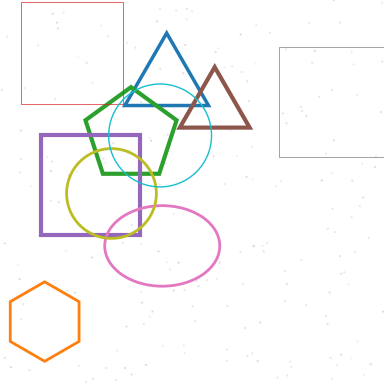[{"shape": "triangle", "thickness": 2.5, "radius": 0.63, "center": [0.433, 0.789]}, {"shape": "hexagon", "thickness": 2, "radius": 0.52, "center": [0.116, 0.165]}, {"shape": "pentagon", "thickness": 3, "radius": 0.62, "center": [0.34, 0.649]}, {"shape": "square", "thickness": 0.5, "radius": 0.66, "center": [0.186, 0.862]}, {"shape": "square", "thickness": 3, "radius": 0.65, "center": [0.234, 0.52]}, {"shape": "triangle", "thickness": 3, "radius": 0.52, "center": [0.558, 0.721]}, {"shape": "oval", "thickness": 2, "radius": 0.75, "center": [0.421, 0.361]}, {"shape": "square", "thickness": 0.5, "radius": 0.71, "center": [0.867, 0.734]}, {"shape": "circle", "thickness": 2, "radius": 0.58, "center": [0.29, 0.497]}, {"shape": "circle", "thickness": 1, "radius": 0.67, "center": [0.416, 0.648]}]